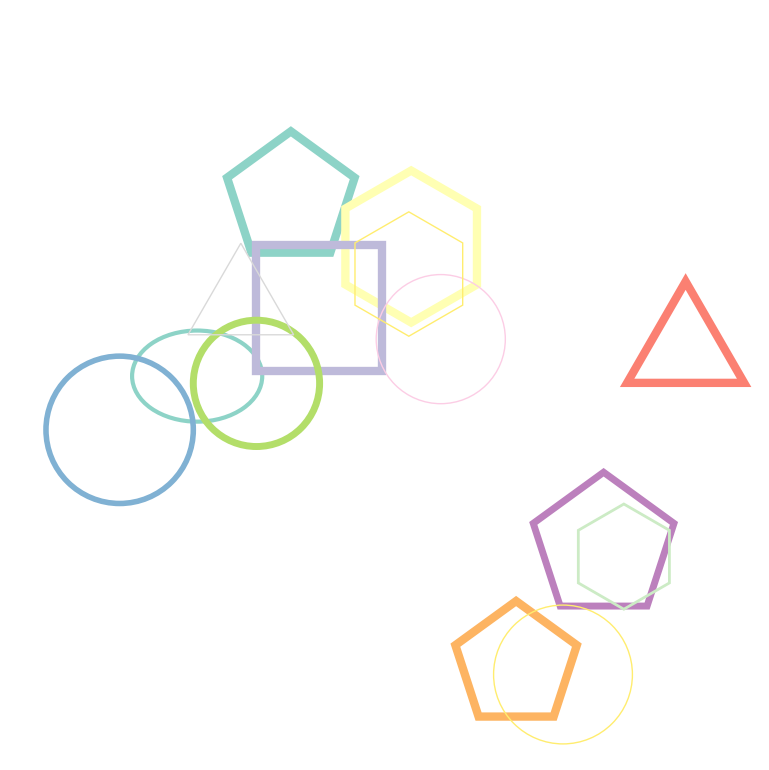[{"shape": "oval", "thickness": 1.5, "radius": 0.42, "center": [0.256, 0.512]}, {"shape": "pentagon", "thickness": 3, "radius": 0.44, "center": [0.378, 0.742]}, {"shape": "hexagon", "thickness": 3, "radius": 0.49, "center": [0.534, 0.68]}, {"shape": "square", "thickness": 3, "radius": 0.41, "center": [0.414, 0.6]}, {"shape": "triangle", "thickness": 3, "radius": 0.44, "center": [0.89, 0.547]}, {"shape": "circle", "thickness": 2, "radius": 0.48, "center": [0.155, 0.442]}, {"shape": "pentagon", "thickness": 3, "radius": 0.41, "center": [0.67, 0.136]}, {"shape": "circle", "thickness": 2.5, "radius": 0.41, "center": [0.333, 0.502]}, {"shape": "circle", "thickness": 0.5, "radius": 0.42, "center": [0.572, 0.56]}, {"shape": "triangle", "thickness": 0.5, "radius": 0.4, "center": [0.313, 0.605]}, {"shape": "pentagon", "thickness": 2.5, "radius": 0.48, "center": [0.784, 0.291]}, {"shape": "hexagon", "thickness": 1, "radius": 0.34, "center": [0.81, 0.277]}, {"shape": "hexagon", "thickness": 0.5, "radius": 0.4, "center": [0.531, 0.644]}, {"shape": "circle", "thickness": 0.5, "radius": 0.45, "center": [0.731, 0.124]}]